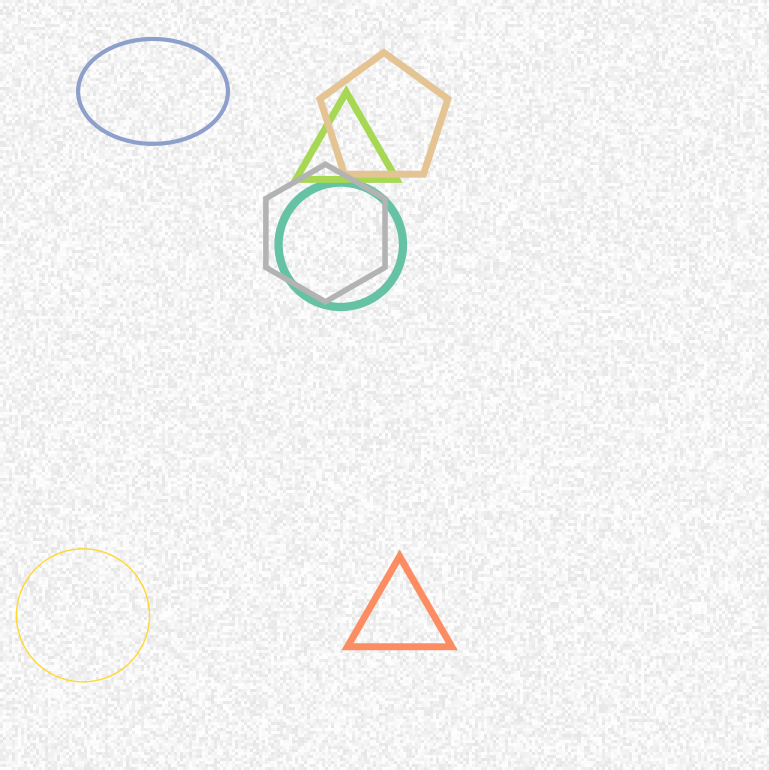[{"shape": "circle", "thickness": 3, "radius": 0.4, "center": [0.443, 0.682]}, {"shape": "triangle", "thickness": 2.5, "radius": 0.39, "center": [0.519, 0.199]}, {"shape": "oval", "thickness": 1.5, "radius": 0.49, "center": [0.199, 0.881]}, {"shape": "triangle", "thickness": 2.5, "radius": 0.38, "center": [0.45, 0.805]}, {"shape": "circle", "thickness": 0.5, "radius": 0.43, "center": [0.108, 0.201]}, {"shape": "pentagon", "thickness": 2.5, "radius": 0.44, "center": [0.499, 0.844]}, {"shape": "hexagon", "thickness": 2, "radius": 0.45, "center": [0.423, 0.697]}]